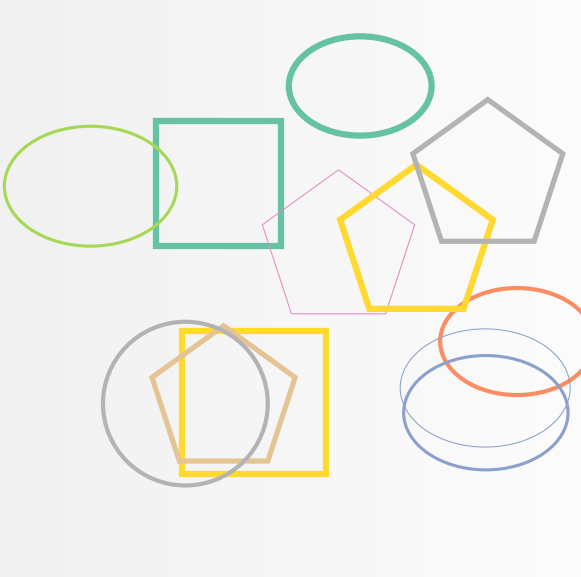[{"shape": "square", "thickness": 3, "radius": 0.54, "center": [0.376, 0.682]}, {"shape": "oval", "thickness": 3, "radius": 0.61, "center": [0.62, 0.85]}, {"shape": "oval", "thickness": 2, "radius": 0.66, "center": [0.89, 0.408]}, {"shape": "oval", "thickness": 1.5, "radius": 0.71, "center": [0.836, 0.285]}, {"shape": "oval", "thickness": 0.5, "radius": 0.73, "center": [0.835, 0.327]}, {"shape": "pentagon", "thickness": 0.5, "radius": 0.69, "center": [0.582, 0.567]}, {"shape": "oval", "thickness": 1.5, "radius": 0.74, "center": [0.156, 0.677]}, {"shape": "square", "thickness": 3, "radius": 0.62, "center": [0.438, 0.301]}, {"shape": "pentagon", "thickness": 3, "radius": 0.69, "center": [0.716, 0.576]}, {"shape": "pentagon", "thickness": 2.5, "radius": 0.65, "center": [0.385, 0.306]}, {"shape": "pentagon", "thickness": 2.5, "radius": 0.68, "center": [0.839, 0.691]}, {"shape": "circle", "thickness": 2, "radius": 0.71, "center": [0.319, 0.3]}]